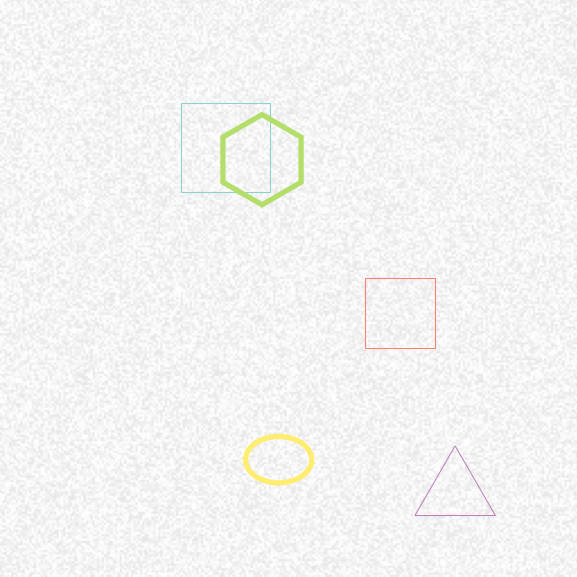[{"shape": "square", "thickness": 0.5, "radius": 0.38, "center": [0.39, 0.743]}, {"shape": "square", "thickness": 0.5, "radius": 0.3, "center": [0.693, 0.457]}, {"shape": "hexagon", "thickness": 2.5, "radius": 0.39, "center": [0.454, 0.723]}, {"shape": "triangle", "thickness": 0.5, "radius": 0.4, "center": [0.788, 0.147]}, {"shape": "oval", "thickness": 2.5, "radius": 0.29, "center": [0.482, 0.203]}]